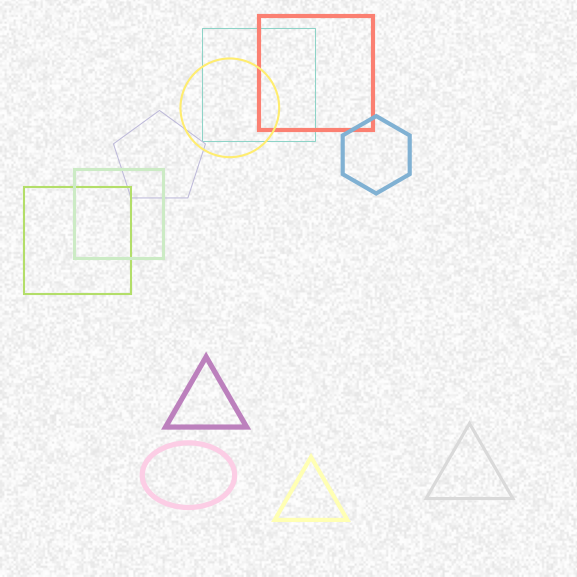[{"shape": "square", "thickness": 0.5, "radius": 0.49, "center": [0.448, 0.852]}, {"shape": "triangle", "thickness": 2, "radius": 0.36, "center": [0.539, 0.135]}, {"shape": "pentagon", "thickness": 0.5, "radius": 0.42, "center": [0.276, 0.724]}, {"shape": "square", "thickness": 2, "radius": 0.49, "center": [0.547, 0.873]}, {"shape": "hexagon", "thickness": 2, "radius": 0.33, "center": [0.651, 0.731]}, {"shape": "square", "thickness": 1, "radius": 0.46, "center": [0.134, 0.583]}, {"shape": "oval", "thickness": 2.5, "radius": 0.4, "center": [0.326, 0.176]}, {"shape": "triangle", "thickness": 1.5, "radius": 0.43, "center": [0.813, 0.179]}, {"shape": "triangle", "thickness": 2.5, "radius": 0.41, "center": [0.357, 0.3]}, {"shape": "square", "thickness": 1.5, "radius": 0.38, "center": [0.205, 0.629]}, {"shape": "circle", "thickness": 1, "radius": 0.43, "center": [0.398, 0.812]}]